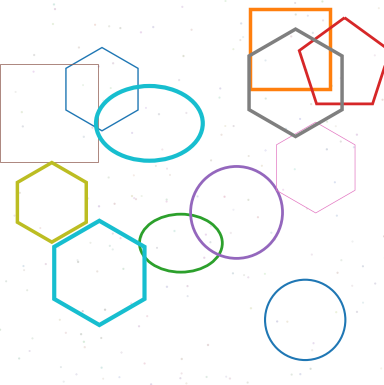[{"shape": "circle", "thickness": 1.5, "radius": 0.52, "center": [0.793, 0.169]}, {"shape": "hexagon", "thickness": 1, "radius": 0.54, "center": [0.265, 0.768]}, {"shape": "square", "thickness": 2.5, "radius": 0.51, "center": [0.753, 0.873]}, {"shape": "oval", "thickness": 2, "radius": 0.54, "center": [0.47, 0.368]}, {"shape": "pentagon", "thickness": 2, "radius": 0.62, "center": [0.895, 0.83]}, {"shape": "circle", "thickness": 2, "radius": 0.6, "center": [0.614, 0.448]}, {"shape": "square", "thickness": 0.5, "radius": 0.64, "center": [0.128, 0.707]}, {"shape": "hexagon", "thickness": 0.5, "radius": 0.59, "center": [0.82, 0.565]}, {"shape": "hexagon", "thickness": 2.5, "radius": 0.7, "center": [0.768, 0.785]}, {"shape": "hexagon", "thickness": 2.5, "radius": 0.52, "center": [0.135, 0.474]}, {"shape": "oval", "thickness": 3, "radius": 0.69, "center": [0.388, 0.68]}, {"shape": "hexagon", "thickness": 3, "radius": 0.68, "center": [0.258, 0.291]}]